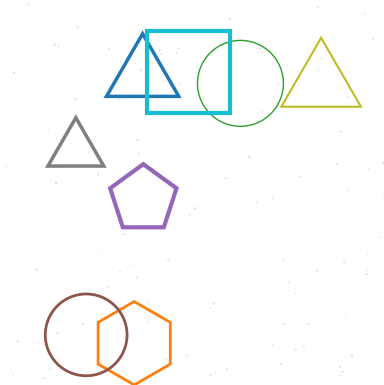[{"shape": "triangle", "thickness": 2.5, "radius": 0.54, "center": [0.37, 0.804]}, {"shape": "hexagon", "thickness": 2, "radius": 0.54, "center": [0.349, 0.108]}, {"shape": "circle", "thickness": 1, "radius": 0.56, "center": [0.625, 0.783]}, {"shape": "pentagon", "thickness": 3, "radius": 0.45, "center": [0.372, 0.483]}, {"shape": "circle", "thickness": 2, "radius": 0.53, "center": [0.224, 0.13]}, {"shape": "triangle", "thickness": 2.5, "radius": 0.42, "center": [0.197, 0.611]}, {"shape": "triangle", "thickness": 1.5, "radius": 0.6, "center": [0.834, 0.782]}, {"shape": "square", "thickness": 3, "radius": 0.54, "center": [0.49, 0.813]}]